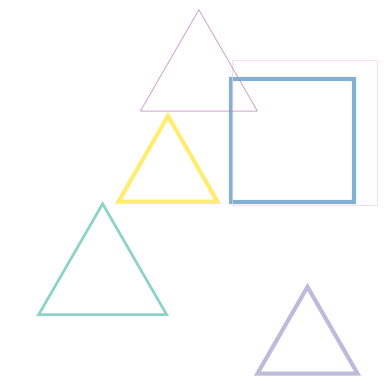[{"shape": "triangle", "thickness": 2, "radius": 0.96, "center": [0.267, 0.279]}, {"shape": "triangle", "thickness": 3, "radius": 0.75, "center": [0.799, 0.105]}, {"shape": "square", "thickness": 3, "radius": 0.8, "center": [0.76, 0.635]}, {"shape": "square", "thickness": 0.5, "radius": 0.94, "center": [0.791, 0.656]}, {"shape": "triangle", "thickness": 0.5, "radius": 0.88, "center": [0.517, 0.799]}, {"shape": "triangle", "thickness": 3, "radius": 0.74, "center": [0.436, 0.55]}]